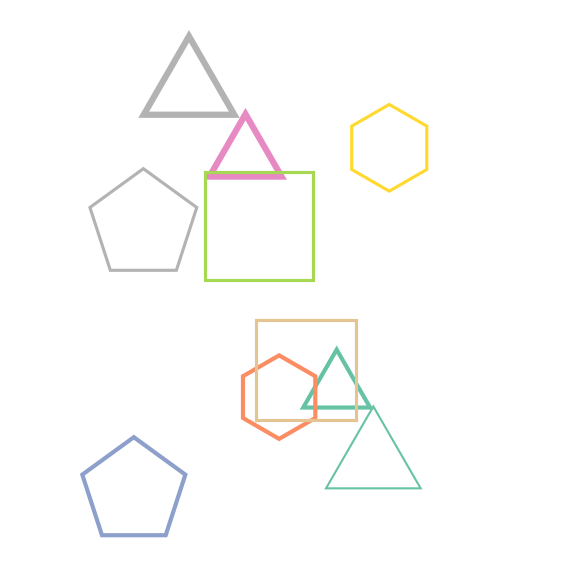[{"shape": "triangle", "thickness": 2, "radius": 0.33, "center": [0.583, 0.327]}, {"shape": "triangle", "thickness": 1, "radius": 0.47, "center": [0.646, 0.201]}, {"shape": "hexagon", "thickness": 2, "radius": 0.36, "center": [0.483, 0.311]}, {"shape": "pentagon", "thickness": 2, "radius": 0.47, "center": [0.232, 0.148]}, {"shape": "triangle", "thickness": 3, "radius": 0.36, "center": [0.425, 0.729]}, {"shape": "square", "thickness": 1.5, "radius": 0.47, "center": [0.448, 0.608]}, {"shape": "hexagon", "thickness": 1.5, "radius": 0.38, "center": [0.674, 0.743]}, {"shape": "square", "thickness": 1.5, "radius": 0.43, "center": [0.53, 0.359]}, {"shape": "pentagon", "thickness": 1.5, "radius": 0.49, "center": [0.248, 0.61]}, {"shape": "triangle", "thickness": 3, "radius": 0.45, "center": [0.327, 0.846]}]